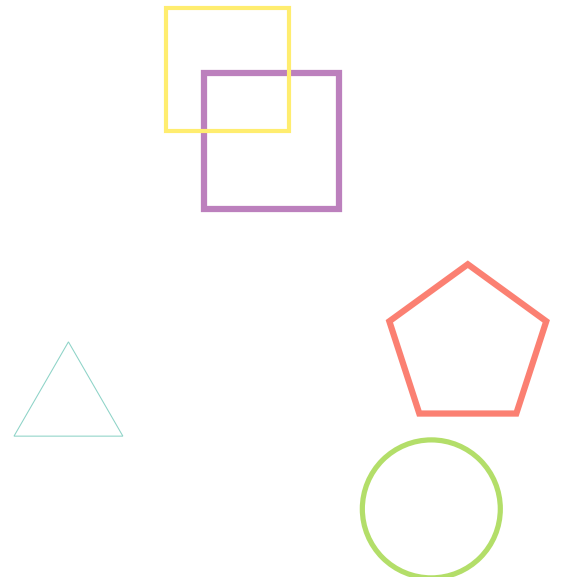[{"shape": "triangle", "thickness": 0.5, "radius": 0.54, "center": [0.118, 0.298]}, {"shape": "pentagon", "thickness": 3, "radius": 0.71, "center": [0.81, 0.399]}, {"shape": "circle", "thickness": 2.5, "radius": 0.6, "center": [0.747, 0.118]}, {"shape": "square", "thickness": 3, "radius": 0.58, "center": [0.47, 0.755]}, {"shape": "square", "thickness": 2, "radius": 0.53, "center": [0.394, 0.879]}]